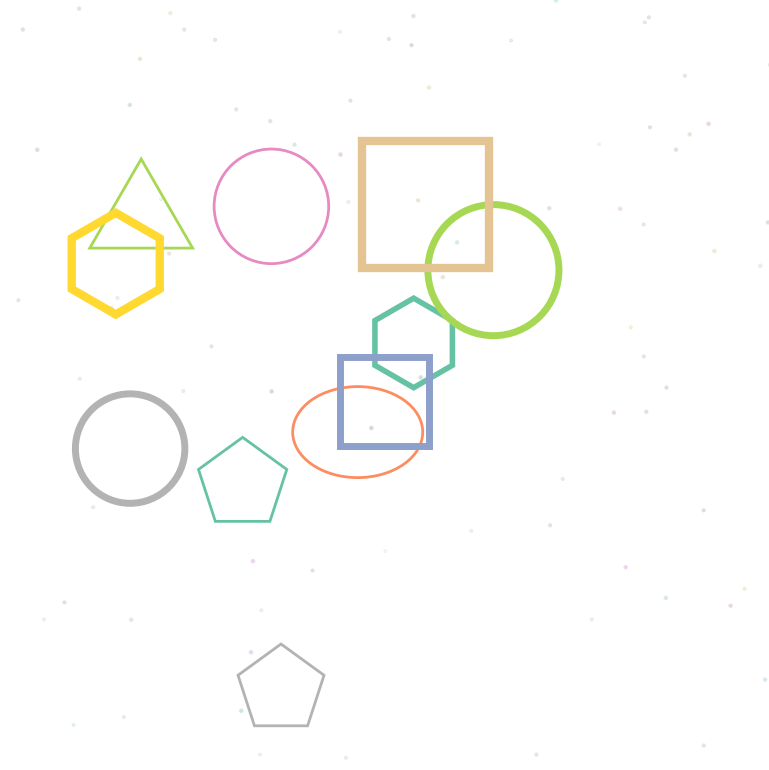[{"shape": "pentagon", "thickness": 1, "radius": 0.3, "center": [0.315, 0.372]}, {"shape": "hexagon", "thickness": 2, "radius": 0.29, "center": [0.537, 0.555]}, {"shape": "oval", "thickness": 1, "radius": 0.42, "center": [0.465, 0.439]}, {"shape": "square", "thickness": 2.5, "radius": 0.29, "center": [0.499, 0.478]}, {"shape": "circle", "thickness": 1, "radius": 0.37, "center": [0.352, 0.732]}, {"shape": "triangle", "thickness": 1, "radius": 0.39, "center": [0.183, 0.716]}, {"shape": "circle", "thickness": 2.5, "radius": 0.43, "center": [0.641, 0.649]}, {"shape": "hexagon", "thickness": 3, "radius": 0.33, "center": [0.15, 0.658]}, {"shape": "square", "thickness": 3, "radius": 0.41, "center": [0.552, 0.735]}, {"shape": "pentagon", "thickness": 1, "radius": 0.29, "center": [0.365, 0.105]}, {"shape": "circle", "thickness": 2.5, "radius": 0.36, "center": [0.169, 0.417]}]